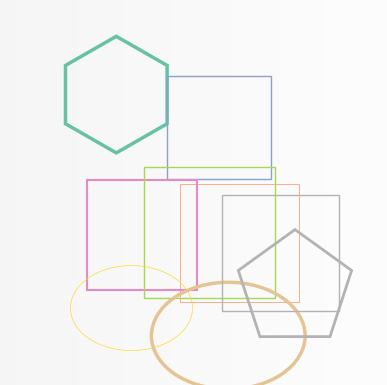[{"shape": "hexagon", "thickness": 2.5, "radius": 0.76, "center": [0.3, 0.754]}, {"shape": "square", "thickness": 0.5, "radius": 0.77, "center": [0.618, 0.368]}, {"shape": "square", "thickness": 1, "radius": 0.67, "center": [0.565, 0.669]}, {"shape": "square", "thickness": 1.5, "radius": 0.71, "center": [0.367, 0.39]}, {"shape": "square", "thickness": 1, "radius": 0.85, "center": [0.54, 0.396]}, {"shape": "oval", "thickness": 0.5, "radius": 0.79, "center": [0.339, 0.2]}, {"shape": "oval", "thickness": 2.5, "radius": 0.99, "center": [0.589, 0.128]}, {"shape": "pentagon", "thickness": 2, "radius": 0.77, "center": [0.761, 0.25]}, {"shape": "square", "thickness": 1, "radius": 0.75, "center": [0.724, 0.343]}]